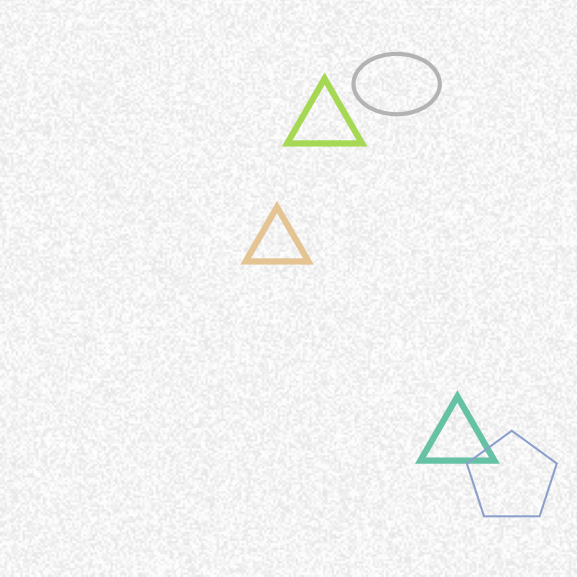[{"shape": "triangle", "thickness": 3, "radius": 0.37, "center": [0.792, 0.239]}, {"shape": "pentagon", "thickness": 1, "radius": 0.41, "center": [0.886, 0.171]}, {"shape": "triangle", "thickness": 3, "radius": 0.37, "center": [0.562, 0.788]}, {"shape": "triangle", "thickness": 3, "radius": 0.31, "center": [0.48, 0.578]}, {"shape": "oval", "thickness": 2, "radius": 0.37, "center": [0.687, 0.854]}]